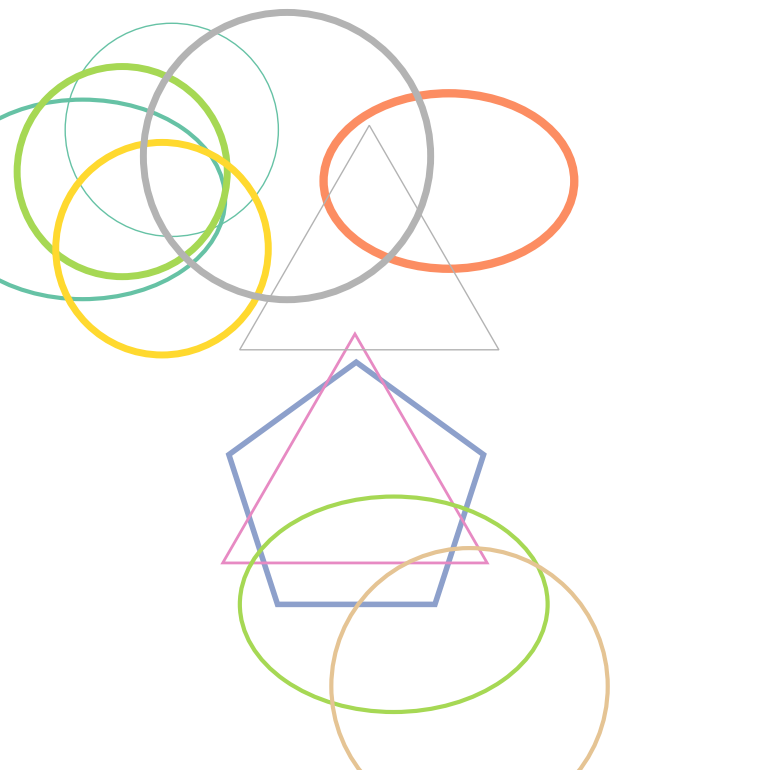[{"shape": "circle", "thickness": 0.5, "radius": 0.69, "center": [0.223, 0.831]}, {"shape": "oval", "thickness": 1.5, "radius": 0.93, "center": [0.107, 0.741]}, {"shape": "oval", "thickness": 3, "radius": 0.81, "center": [0.583, 0.765]}, {"shape": "pentagon", "thickness": 2, "radius": 0.87, "center": [0.463, 0.356]}, {"shape": "triangle", "thickness": 1, "radius": 0.99, "center": [0.461, 0.368]}, {"shape": "circle", "thickness": 2.5, "radius": 0.68, "center": [0.159, 0.777]}, {"shape": "oval", "thickness": 1.5, "radius": 1.0, "center": [0.511, 0.215]}, {"shape": "circle", "thickness": 2.5, "radius": 0.69, "center": [0.21, 0.677]}, {"shape": "circle", "thickness": 1.5, "radius": 0.9, "center": [0.61, 0.109]}, {"shape": "triangle", "thickness": 0.5, "radius": 0.97, "center": [0.48, 0.643]}, {"shape": "circle", "thickness": 2.5, "radius": 0.93, "center": [0.373, 0.797]}]